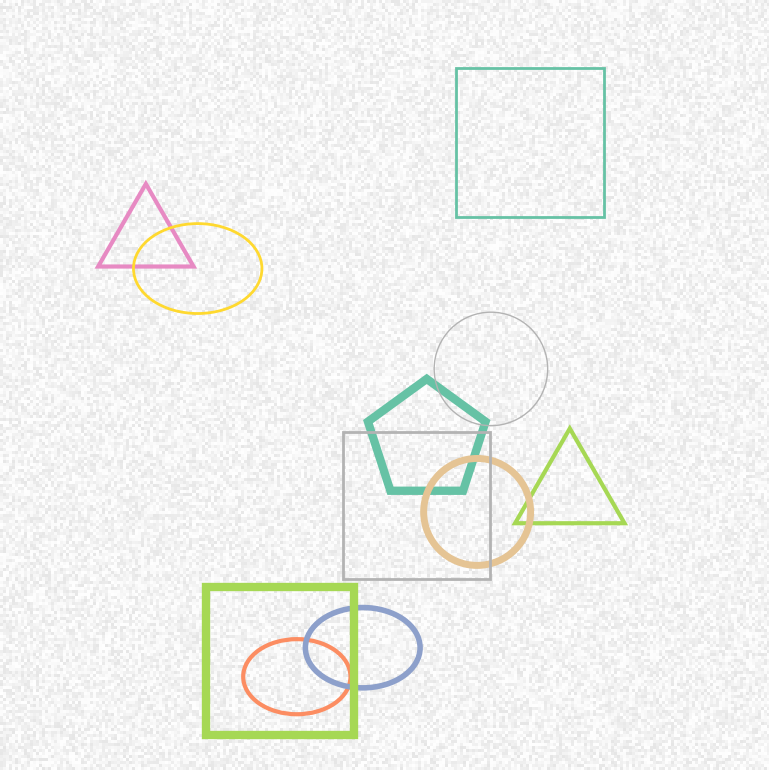[{"shape": "square", "thickness": 1, "radius": 0.48, "center": [0.688, 0.815]}, {"shape": "pentagon", "thickness": 3, "radius": 0.4, "center": [0.554, 0.428]}, {"shape": "oval", "thickness": 1.5, "radius": 0.35, "center": [0.386, 0.121]}, {"shape": "oval", "thickness": 2, "radius": 0.37, "center": [0.471, 0.159]}, {"shape": "triangle", "thickness": 1.5, "radius": 0.36, "center": [0.189, 0.69]}, {"shape": "square", "thickness": 3, "radius": 0.48, "center": [0.364, 0.141]}, {"shape": "triangle", "thickness": 1.5, "radius": 0.41, "center": [0.74, 0.362]}, {"shape": "oval", "thickness": 1, "radius": 0.42, "center": [0.257, 0.651]}, {"shape": "circle", "thickness": 2.5, "radius": 0.35, "center": [0.62, 0.335]}, {"shape": "square", "thickness": 1, "radius": 0.48, "center": [0.541, 0.344]}, {"shape": "circle", "thickness": 0.5, "radius": 0.37, "center": [0.638, 0.521]}]